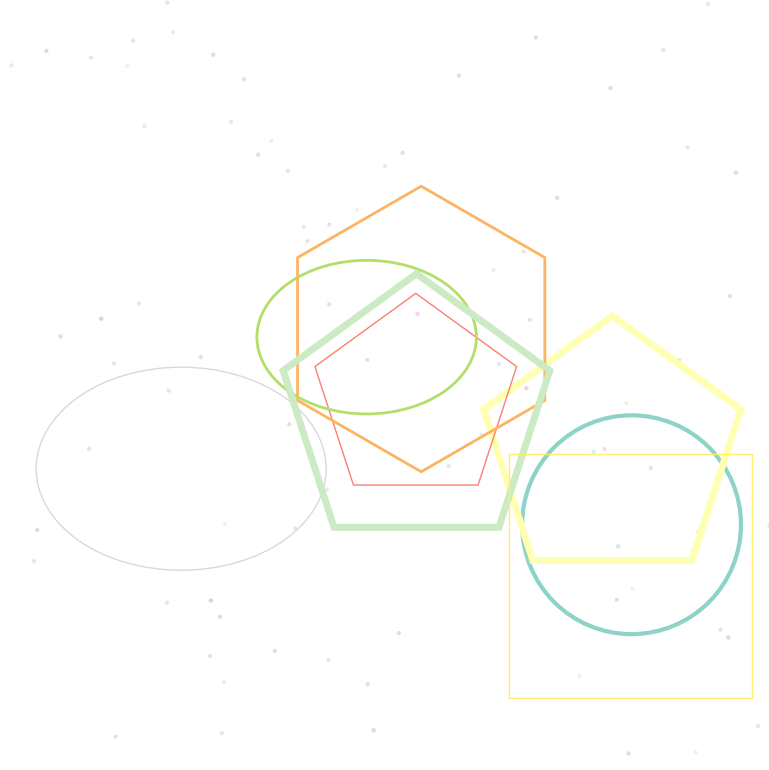[{"shape": "circle", "thickness": 1.5, "radius": 0.71, "center": [0.82, 0.319]}, {"shape": "pentagon", "thickness": 2.5, "radius": 0.88, "center": [0.795, 0.414]}, {"shape": "pentagon", "thickness": 0.5, "radius": 0.69, "center": [0.54, 0.481]}, {"shape": "hexagon", "thickness": 1, "radius": 0.93, "center": [0.547, 0.573]}, {"shape": "oval", "thickness": 1, "radius": 0.71, "center": [0.476, 0.562]}, {"shape": "oval", "thickness": 0.5, "radius": 0.94, "center": [0.235, 0.391]}, {"shape": "pentagon", "thickness": 2.5, "radius": 0.91, "center": [0.541, 0.462]}, {"shape": "square", "thickness": 0.5, "radius": 0.79, "center": [0.819, 0.252]}]